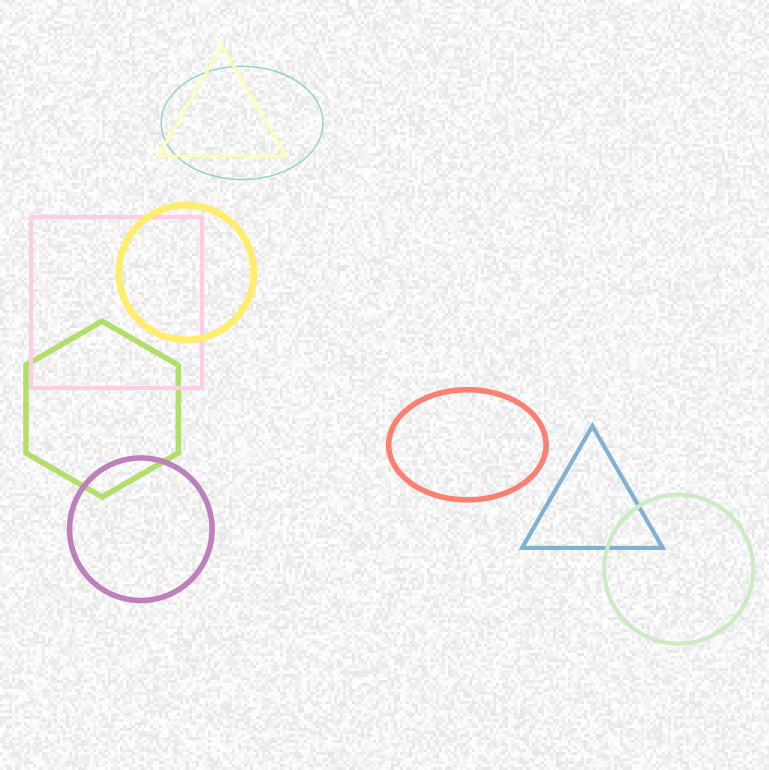[{"shape": "oval", "thickness": 0.5, "radius": 0.53, "center": [0.314, 0.84]}, {"shape": "triangle", "thickness": 1, "radius": 0.48, "center": [0.288, 0.845]}, {"shape": "oval", "thickness": 2, "radius": 0.51, "center": [0.607, 0.422]}, {"shape": "triangle", "thickness": 1.5, "radius": 0.53, "center": [0.769, 0.341]}, {"shape": "hexagon", "thickness": 2, "radius": 0.57, "center": [0.133, 0.469]}, {"shape": "square", "thickness": 1.5, "radius": 0.56, "center": [0.151, 0.607]}, {"shape": "circle", "thickness": 2, "radius": 0.46, "center": [0.183, 0.313]}, {"shape": "circle", "thickness": 1.5, "radius": 0.48, "center": [0.881, 0.261]}, {"shape": "circle", "thickness": 2.5, "radius": 0.44, "center": [0.242, 0.646]}]